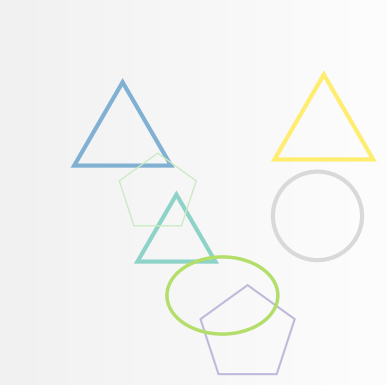[{"shape": "triangle", "thickness": 3, "radius": 0.58, "center": [0.455, 0.379]}, {"shape": "pentagon", "thickness": 1.5, "radius": 0.64, "center": [0.639, 0.132]}, {"shape": "triangle", "thickness": 3, "radius": 0.72, "center": [0.316, 0.642]}, {"shape": "oval", "thickness": 2.5, "radius": 0.72, "center": [0.574, 0.232]}, {"shape": "circle", "thickness": 3, "radius": 0.58, "center": [0.819, 0.439]}, {"shape": "pentagon", "thickness": 1, "radius": 0.52, "center": [0.407, 0.498]}, {"shape": "triangle", "thickness": 3, "radius": 0.74, "center": [0.836, 0.659]}]